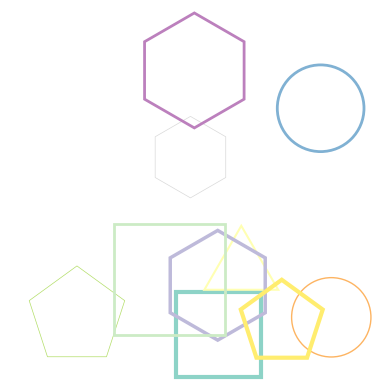[{"shape": "square", "thickness": 3, "radius": 0.56, "center": [0.567, 0.131]}, {"shape": "triangle", "thickness": 1.5, "radius": 0.55, "center": [0.627, 0.303]}, {"shape": "hexagon", "thickness": 2.5, "radius": 0.71, "center": [0.566, 0.259]}, {"shape": "circle", "thickness": 2, "radius": 0.56, "center": [0.833, 0.719]}, {"shape": "circle", "thickness": 1, "radius": 0.52, "center": [0.86, 0.176]}, {"shape": "pentagon", "thickness": 0.5, "radius": 0.65, "center": [0.2, 0.179]}, {"shape": "hexagon", "thickness": 0.5, "radius": 0.53, "center": [0.495, 0.592]}, {"shape": "hexagon", "thickness": 2, "radius": 0.75, "center": [0.505, 0.817]}, {"shape": "square", "thickness": 2, "radius": 0.72, "center": [0.441, 0.275]}, {"shape": "pentagon", "thickness": 3, "radius": 0.56, "center": [0.732, 0.161]}]